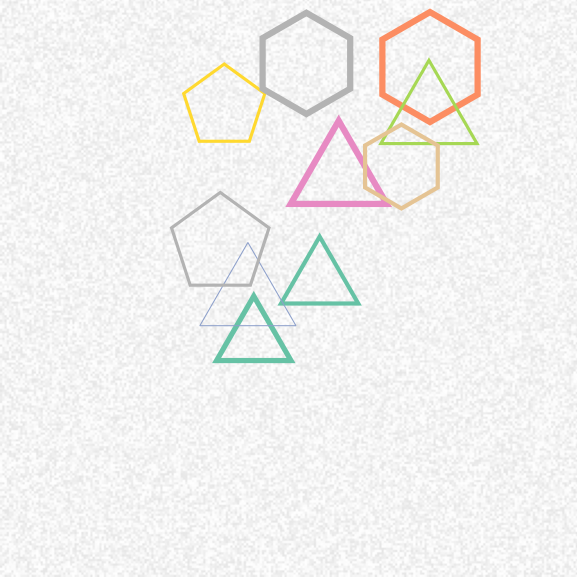[{"shape": "triangle", "thickness": 2.5, "radius": 0.37, "center": [0.439, 0.412]}, {"shape": "triangle", "thickness": 2, "radius": 0.39, "center": [0.554, 0.512]}, {"shape": "hexagon", "thickness": 3, "radius": 0.48, "center": [0.745, 0.883]}, {"shape": "triangle", "thickness": 0.5, "radius": 0.48, "center": [0.429, 0.483]}, {"shape": "triangle", "thickness": 3, "radius": 0.48, "center": [0.587, 0.694]}, {"shape": "triangle", "thickness": 1.5, "radius": 0.48, "center": [0.743, 0.799]}, {"shape": "pentagon", "thickness": 1.5, "radius": 0.37, "center": [0.388, 0.814]}, {"shape": "hexagon", "thickness": 2, "radius": 0.36, "center": [0.695, 0.711]}, {"shape": "pentagon", "thickness": 1.5, "radius": 0.44, "center": [0.381, 0.577]}, {"shape": "hexagon", "thickness": 3, "radius": 0.44, "center": [0.531, 0.889]}]